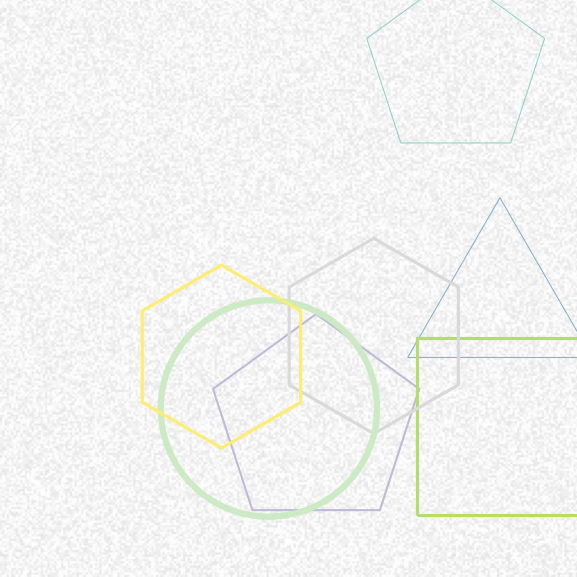[{"shape": "pentagon", "thickness": 0.5, "radius": 0.81, "center": [0.789, 0.883]}, {"shape": "pentagon", "thickness": 1, "radius": 0.94, "center": [0.547, 0.268]}, {"shape": "triangle", "thickness": 0.5, "radius": 0.92, "center": [0.866, 0.472]}, {"shape": "square", "thickness": 1.5, "radius": 0.77, "center": [0.876, 0.261]}, {"shape": "hexagon", "thickness": 1.5, "radius": 0.85, "center": [0.647, 0.417]}, {"shape": "circle", "thickness": 3, "radius": 0.94, "center": [0.466, 0.292]}, {"shape": "hexagon", "thickness": 1.5, "radius": 0.79, "center": [0.384, 0.382]}]